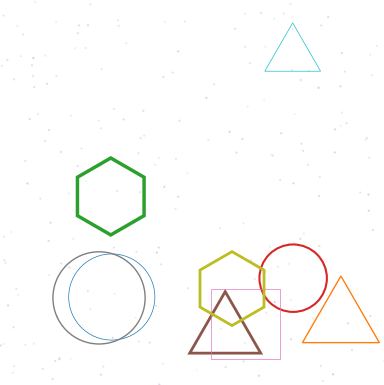[{"shape": "circle", "thickness": 0.5, "radius": 0.56, "center": [0.29, 0.229]}, {"shape": "triangle", "thickness": 1, "radius": 0.58, "center": [0.885, 0.168]}, {"shape": "hexagon", "thickness": 2.5, "radius": 0.5, "center": [0.288, 0.49]}, {"shape": "circle", "thickness": 1.5, "radius": 0.44, "center": [0.761, 0.277]}, {"shape": "triangle", "thickness": 2, "radius": 0.53, "center": [0.585, 0.136]}, {"shape": "square", "thickness": 0.5, "radius": 0.45, "center": [0.638, 0.158]}, {"shape": "circle", "thickness": 1, "radius": 0.6, "center": [0.257, 0.226]}, {"shape": "hexagon", "thickness": 2, "radius": 0.48, "center": [0.603, 0.25]}, {"shape": "triangle", "thickness": 0.5, "radius": 0.42, "center": [0.76, 0.857]}]